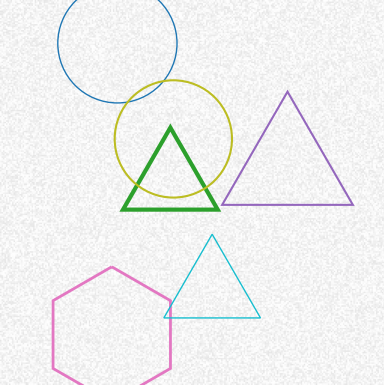[{"shape": "circle", "thickness": 1, "radius": 0.77, "center": [0.305, 0.887]}, {"shape": "triangle", "thickness": 3, "radius": 0.71, "center": [0.442, 0.527]}, {"shape": "triangle", "thickness": 1.5, "radius": 0.98, "center": [0.747, 0.566]}, {"shape": "hexagon", "thickness": 2, "radius": 0.88, "center": [0.29, 0.131]}, {"shape": "circle", "thickness": 1.5, "radius": 0.76, "center": [0.45, 0.639]}, {"shape": "triangle", "thickness": 1, "radius": 0.72, "center": [0.551, 0.247]}]